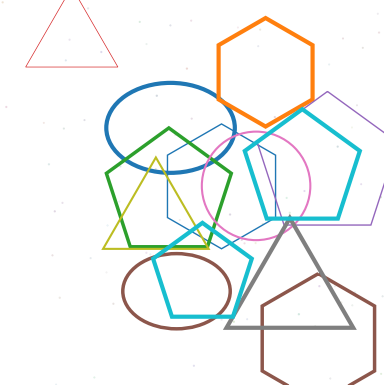[{"shape": "hexagon", "thickness": 1, "radius": 0.81, "center": [0.575, 0.516]}, {"shape": "oval", "thickness": 3, "radius": 0.83, "center": [0.443, 0.668]}, {"shape": "hexagon", "thickness": 3, "radius": 0.7, "center": [0.69, 0.812]}, {"shape": "pentagon", "thickness": 2.5, "radius": 0.85, "center": [0.439, 0.497]}, {"shape": "triangle", "thickness": 0.5, "radius": 0.69, "center": [0.186, 0.895]}, {"shape": "pentagon", "thickness": 1, "radius": 0.96, "center": [0.851, 0.571]}, {"shape": "oval", "thickness": 2.5, "radius": 0.7, "center": [0.458, 0.244]}, {"shape": "hexagon", "thickness": 2.5, "radius": 0.84, "center": [0.827, 0.121]}, {"shape": "circle", "thickness": 1.5, "radius": 0.7, "center": [0.665, 0.517]}, {"shape": "triangle", "thickness": 3, "radius": 0.95, "center": [0.753, 0.244]}, {"shape": "triangle", "thickness": 1.5, "radius": 0.79, "center": [0.405, 0.433]}, {"shape": "pentagon", "thickness": 3, "radius": 0.79, "center": [0.785, 0.559]}, {"shape": "pentagon", "thickness": 3, "radius": 0.67, "center": [0.526, 0.286]}]